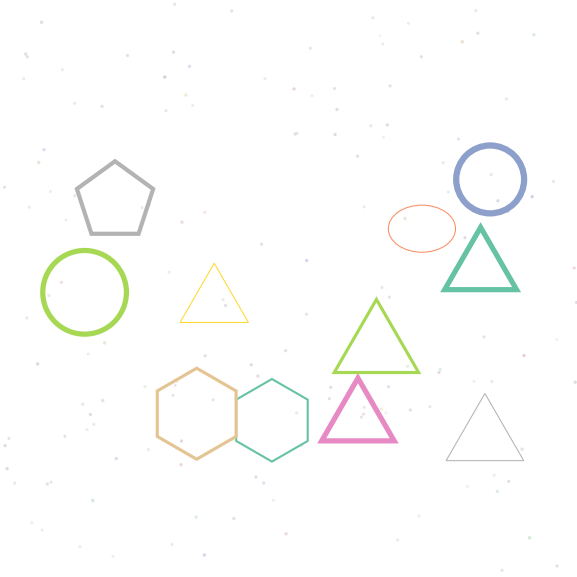[{"shape": "hexagon", "thickness": 1, "radius": 0.36, "center": [0.471, 0.271]}, {"shape": "triangle", "thickness": 2.5, "radius": 0.36, "center": [0.832, 0.534]}, {"shape": "oval", "thickness": 0.5, "radius": 0.29, "center": [0.731, 0.603]}, {"shape": "circle", "thickness": 3, "radius": 0.29, "center": [0.849, 0.688]}, {"shape": "triangle", "thickness": 2.5, "radius": 0.36, "center": [0.62, 0.272]}, {"shape": "circle", "thickness": 2.5, "radius": 0.36, "center": [0.146, 0.493]}, {"shape": "triangle", "thickness": 1.5, "radius": 0.42, "center": [0.652, 0.396]}, {"shape": "triangle", "thickness": 0.5, "radius": 0.34, "center": [0.371, 0.475]}, {"shape": "hexagon", "thickness": 1.5, "radius": 0.39, "center": [0.341, 0.283]}, {"shape": "pentagon", "thickness": 2, "radius": 0.35, "center": [0.199, 0.65]}, {"shape": "triangle", "thickness": 0.5, "radius": 0.39, "center": [0.84, 0.24]}]